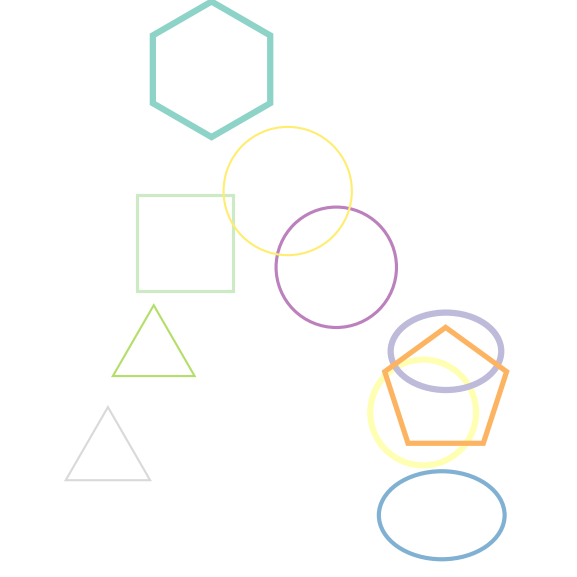[{"shape": "hexagon", "thickness": 3, "radius": 0.59, "center": [0.366, 0.879]}, {"shape": "circle", "thickness": 3, "radius": 0.46, "center": [0.733, 0.285]}, {"shape": "oval", "thickness": 3, "radius": 0.48, "center": [0.772, 0.391]}, {"shape": "oval", "thickness": 2, "radius": 0.54, "center": [0.765, 0.107]}, {"shape": "pentagon", "thickness": 2.5, "radius": 0.55, "center": [0.772, 0.321]}, {"shape": "triangle", "thickness": 1, "radius": 0.41, "center": [0.266, 0.389]}, {"shape": "triangle", "thickness": 1, "radius": 0.42, "center": [0.187, 0.21]}, {"shape": "circle", "thickness": 1.5, "radius": 0.52, "center": [0.582, 0.536]}, {"shape": "square", "thickness": 1.5, "radius": 0.42, "center": [0.32, 0.578]}, {"shape": "circle", "thickness": 1, "radius": 0.56, "center": [0.498, 0.668]}]